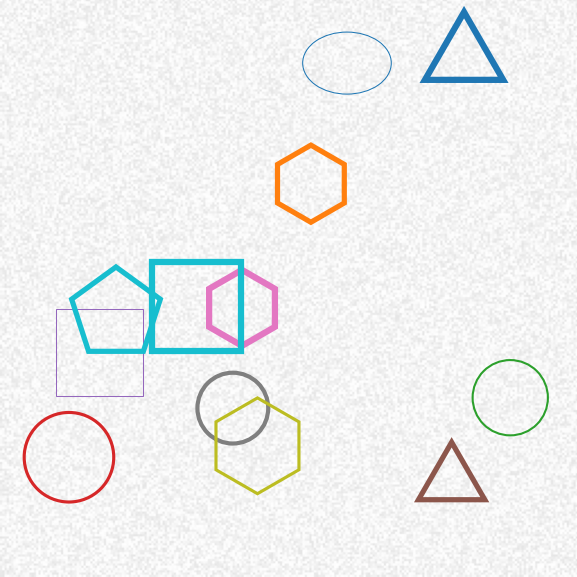[{"shape": "oval", "thickness": 0.5, "radius": 0.38, "center": [0.601, 0.89]}, {"shape": "triangle", "thickness": 3, "radius": 0.39, "center": [0.804, 0.9]}, {"shape": "hexagon", "thickness": 2.5, "radius": 0.33, "center": [0.538, 0.681]}, {"shape": "circle", "thickness": 1, "radius": 0.33, "center": [0.884, 0.31]}, {"shape": "circle", "thickness": 1.5, "radius": 0.39, "center": [0.119, 0.207]}, {"shape": "square", "thickness": 0.5, "radius": 0.38, "center": [0.172, 0.389]}, {"shape": "triangle", "thickness": 2.5, "radius": 0.33, "center": [0.782, 0.167]}, {"shape": "hexagon", "thickness": 3, "radius": 0.33, "center": [0.419, 0.466]}, {"shape": "circle", "thickness": 2, "radius": 0.31, "center": [0.403, 0.292]}, {"shape": "hexagon", "thickness": 1.5, "radius": 0.41, "center": [0.446, 0.227]}, {"shape": "pentagon", "thickness": 2.5, "radius": 0.4, "center": [0.201, 0.456]}, {"shape": "square", "thickness": 3, "radius": 0.38, "center": [0.34, 0.469]}]